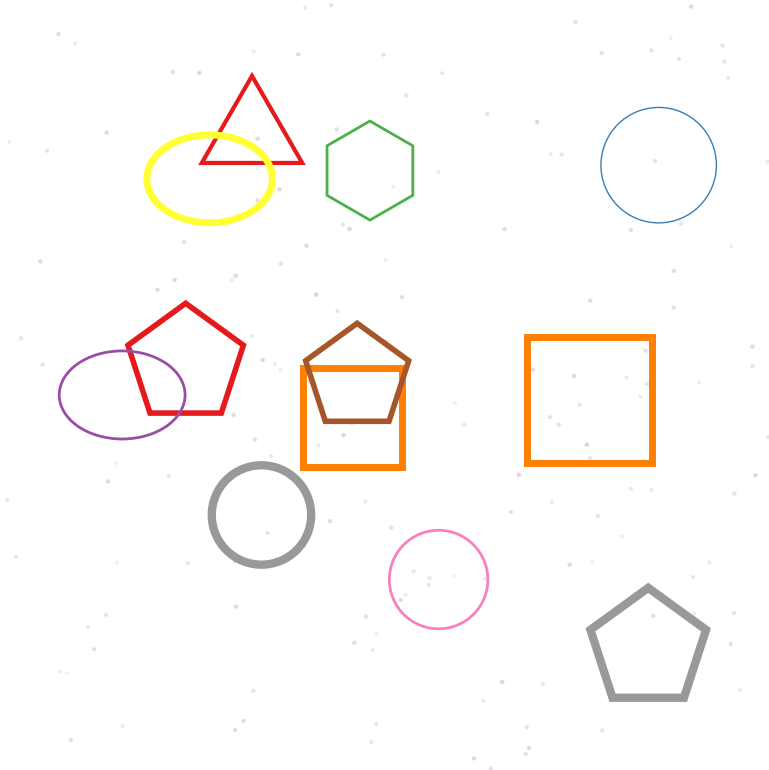[{"shape": "triangle", "thickness": 1.5, "radius": 0.38, "center": [0.327, 0.826]}, {"shape": "pentagon", "thickness": 2, "radius": 0.39, "center": [0.241, 0.527]}, {"shape": "circle", "thickness": 0.5, "radius": 0.37, "center": [0.855, 0.785]}, {"shape": "hexagon", "thickness": 1, "radius": 0.32, "center": [0.48, 0.778]}, {"shape": "oval", "thickness": 1, "radius": 0.41, "center": [0.159, 0.487]}, {"shape": "square", "thickness": 2.5, "radius": 0.32, "center": [0.458, 0.458]}, {"shape": "square", "thickness": 2.5, "radius": 0.41, "center": [0.766, 0.48]}, {"shape": "oval", "thickness": 2.5, "radius": 0.41, "center": [0.272, 0.768]}, {"shape": "pentagon", "thickness": 2, "radius": 0.35, "center": [0.464, 0.51]}, {"shape": "circle", "thickness": 1, "radius": 0.32, "center": [0.57, 0.247]}, {"shape": "circle", "thickness": 3, "radius": 0.32, "center": [0.34, 0.331]}, {"shape": "pentagon", "thickness": 3, "radius": 0.39, "center": [0.842, 0.158]}]